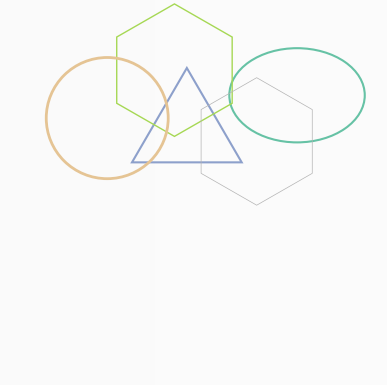[{"shape": "oval", "thickness": 1.5, "radius": 0.87, "center": [0.767, 0.753]}, {"shape": "triangle", "thickness": 1.5, "radius": 0.82, "center": [0.482, 0.66]}, {"shape": "hexagon", "thickness": 1, "radius": 0.86, "center": [0.45, 0.818]}, {"shape": "circle", "thickness": 2, "radius": 0.79, "center": [0.277, 0.693]}, {"shape": "hexagon", "thickness": 0.5, "radius": 0.83, "center": [0.662, 0.633]}]